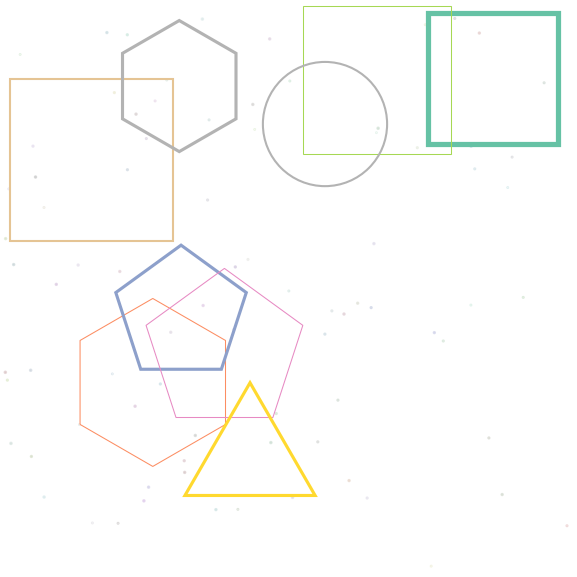[{"shape": "square", "thickness": 2.5, "radius": 0.56, "center": [0.853, 0.863]}, {"shape": "hexagon", "thickness": 0.5, "radius": 0.73, "center": [0.265, 0.337]}, {"shape": "pentagon", "thickness": 1.5, "radius": 0.59, "center": [0.314, 0.456]}, {"shape": "pentagon", "thickness": 0.5, "radius": 0.71, "center": [0.389, 0.392]}, {"shape": "square", "thickness": 0.5, "radius": 0.64, "center": [0.653, 0.86]}, {"shape": "triangle", "thickness": 1.5, "radius": 0.65, "center": [0.433, 0.206]}, {"shape": "square", "thickness": 1, "radius": 0.7, "center": [0.158, 0.722]}, {"shape": "circle", "thickness": 1, "radius": 0.54, "center": [0.563, 0.784]}, {"shape": "hexagon", "thickness": 1.5, "radius": 0.57, "center": [0.31, 0.85]}]